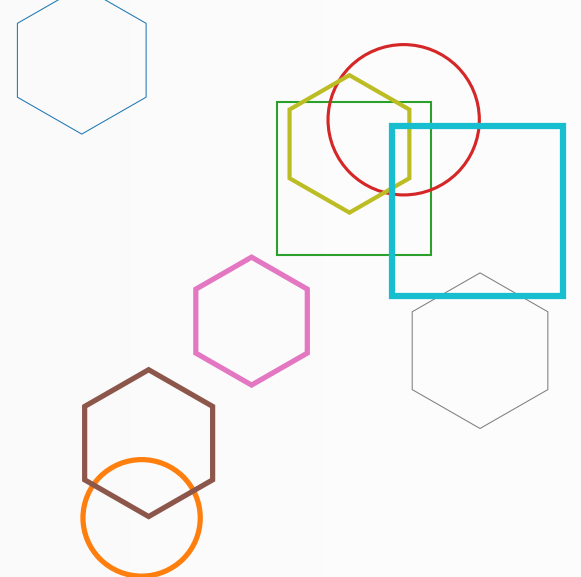[{"shape": "hexagon", "thickness": 0.5, "radius": 0.64, "center": [0.141, 0.895]}, {"shape": "circle", "thickness": 2.5, "radius": 0.5, "center": [0.244, 0.102]}, {"shape": "square", "thickness": 1, "radius": 0.66, "center": [0.609, 0.69]}, {"shape": "circle", "thickness": 1.5, "radius": 0.65, "center": [0.695, 0.792]}, {"shape": "hexagon", "thickness": 2.5, "radius": 0.64, "center": [0.256, 0.232]}, {"shape": "hexagon", "thickness": 2.5, "radius": 0.55, "center": [0.433, 0.443]}, {"shape": "hexagon", "thickness": 0.5, "radius": 0.67, "center": [0.826, 0.392]}, {"shape": "hexagon", "thickness": 2, "radius": 0.59, "center": [0.601, 0.75]}, {"shape": "square", "thickness": 3, "radius": 0.74, "center": [0.821, 0.634]}]